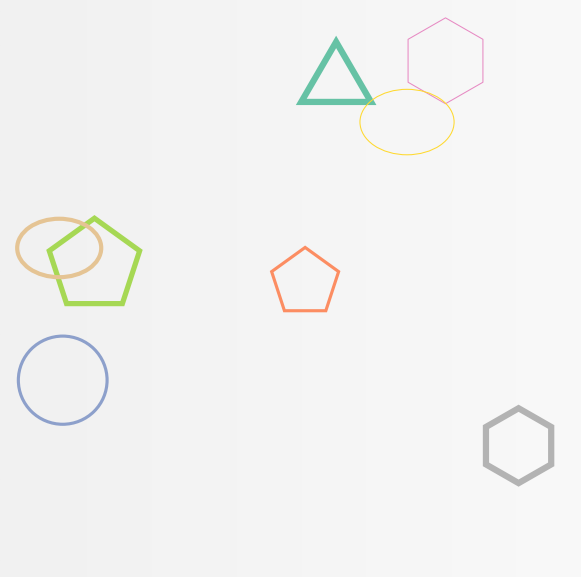[{"shape": "triangle", "thickness": 3, "radius": 0.35, "center": [0.578, 0.857]}, {"shape": "pentagon", "thickness": 1.5, "radius": 0.3, "center": [0.525, 0.51]}, {"shape": "circle", "thickness": 1.5, "radius": 0.38, "center": [0.108, 0.341]}, {"shape": "hexagon", "thickness": 0.5, "radius": 0.37, "center": [0.766, 0.894]}, {"shape": "pentagon", "thickness": 2.5, "radius": 0.41, "center": [0.163, 0.54]}, {"shape": "oval", "thickness": 0.5, "radius": 0.4, "center": [0.7, 0.788]}, {"shape": "oval", "thickness": 2, "radius": 0.36, "center": [0.102, 0.57]}, {"shape": "hexagon", "thickness": 3, "radius": 0.32, "center": [0.892, 0.227]}]